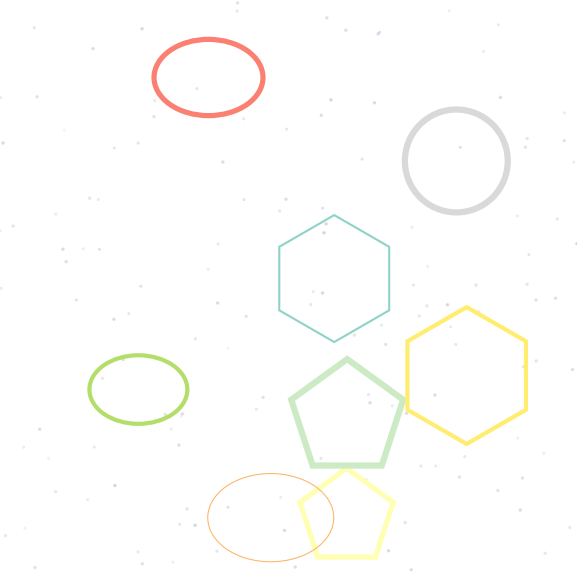[{"shape": "hexagon", "thickness": 1, "radius": 0.55, "center": [0.579, 0.517]}, {"shape": "pentagon", "thickness": 2.5, "radius": 0.42, "center": [0.6, 0.103]}, {"shape": "oval", "thickness": 2.5, "radius": 0.47, "center": [0.361, 0.865]}, {"shape": "oval", "thickness": 0.5, "radius": 0.55, "center": [0.469, 0.103]}, {"shape": "oval", "thickness": 2, "radius": 0.42, "center": [0.24, 0.325]}, {"shape": "circle", "thickness": 3, "radius": 0.45, "center": [0.79, 0.72]}, {"shape": "pentagon", "thickness": 3, "radius": 0.51, "center": [0.601, 0.275]}, {"shape": "hexagon", "thickness": 2, "radius": 0.59, "center": [0.808, 0.349]}]